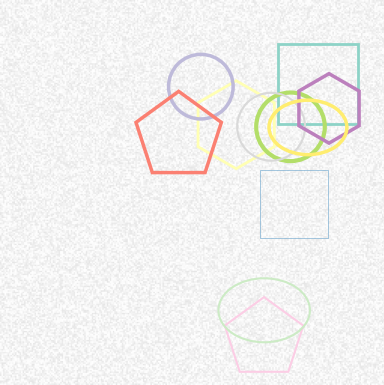[{"shape": "square", "thickness": 2, "radius": 0.52, "center": [0.825, 0.782]}, {"shape": "hexagon", "thickness": 2, "radius": 0.57, "center": [0.613, 0.676]}, {"shape": "circle", "thickness": 2.5, "radius": 0.42, "center": [0.522, 0.775]}, {"shape": "pentagon", "thickness": 2.5, "radius": 0.58, "center": [0.464, 0.646]}, {"shape": "square", "thickness": 0.5, "radius": 0.44, "center": [0.764, 0.47]}, {"shape": "circle", "thickness": 3, "radius": 0.45, "center": [0.755, 0.671]}, {"shape": "pentagon", "thickness": 1.5, "radius": 0.54, "center": [0.686, 0.121]}, {"shape": "circle", "thickness": 1.5, "radius": 0.44, "center": [0.704, 0.671]}, {"shape": "hexagon", "thickness": 2.5, "radius": 0.45, "center": [0.855, 0.718]}, {"shape": "oval", "thickness": 1.5, "radius": 0.59, "center": [0.686, 0.194]}, {"shape": "oval", "thickness": 2.5, "radius": 0.51, "center": [0.8, 0.669]}]